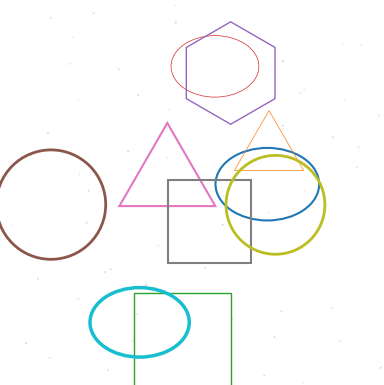[{"shape": "oval", "thickness": 1.5, "radius": 0.67, "center": [0.694, 0.522]}, {"shape": "triangle", "thickness": 0.5, "radius": 0.52, "center": [0.699, 0.609]}, {"shape": "square", "thickness": 1, "radius": 0.63, "center": [0.475, 0.113]}, {"shape": "oval", "thickness": 0.5, "radius": 0.57, "center": [0.558, 0.828]}, {"shape": "hexagon", "thickness": 1, "radius": 0.67, "center": [0.599, 0.81]}, {"shape": "circle", "thickness": 2, "radius": 0.71, "center": [0.132, 0.469]}, {"shape": "triangle", "thickness": 1.5, "radius": 0.72, "center": [0.435, 0.537]}, {"shape": "square", "thickness": 1.5, "radius": 0.54, "center": [0.544, 0.425]}, {"shape": "circle", "thickness": 2, "radius": 0.64, "center": [0.715, 0.468]}, {"shape": "oval", "thickness": 2.5, "radius": 0.64, "center": [0.363, 0.163]}]